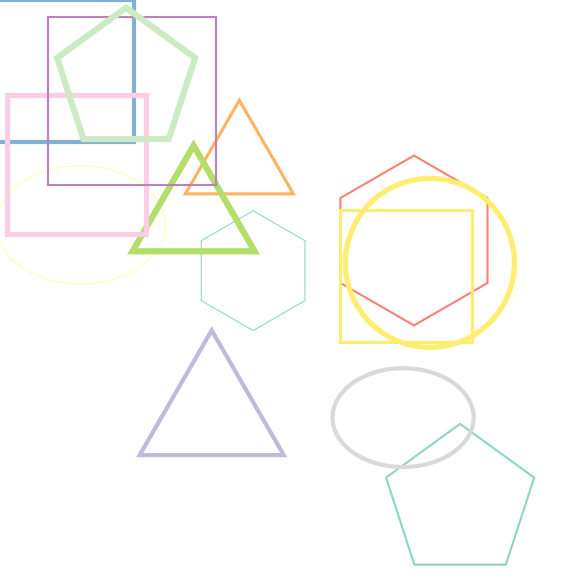[{"shape": "hexagon", "thickness": 0.5, "radius": 0.52, "center": [0.438, 0.53]}, {"shape": "pentagon", "thickness": 1, "radius": 0.67, "center": [0.797, 0.13]}, {"shape": "oval", "thickness": 0.5, "radius": 0.73, "center": [0.14, 0.61]}, {"shape": "triangle", "thickness": 2, "radius": 0.72, "center": [0.367, 0.283]}, {"shape": "hexagon", "thickness": 1, "radius": 0.74, "center": [0.717, 0.583]}, {"shape": "square", "thickness": 2, "radius": 0.62, "center": [0.109, 0.876]}, {"shape": "triangle", "thickness": 1.5, "radius": 0.54, "center": [0.414, 0.717]}, {"shape": "triangle", "thickness": 3, "radius": 0.61, "center": [0.335, 0.625]}, {"shape": "square", "thickness": 2.5, "radius": 0.6, "center": [0.133, 0.714]}, {"shape": "oval", "thickness": 2, "radius": 0.61, "center": [0.698, 0.276]}, {"shape": "square", "thickness": 1, "radius": 0.73, "center": [0.228, 0.824]}, {"shape": "pentagon", "thickness": 3, "radius": 0.63, "center": [0.218, 0.86]}, {"shape": "square", "thickness": 1.5, "radius": 0.57, "center": [0.702, 0.522]}, {"shape": "circle", "thickness": 2.5, "radius": 0.73, "center": [0.744, 0.544]}]